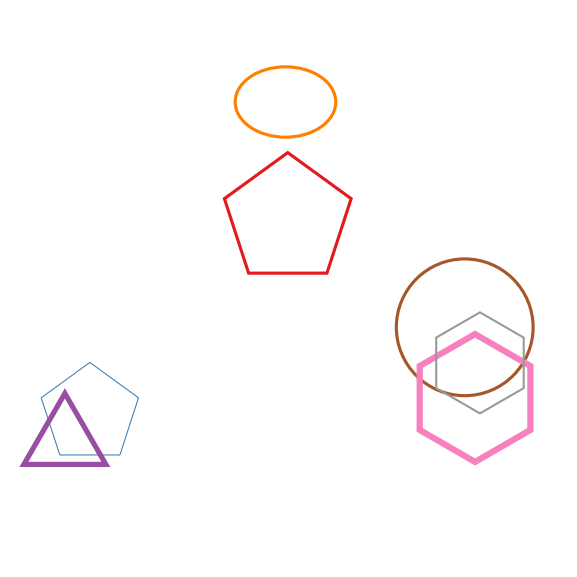[{"shape": "pentagon", "thickness": 1.5, "radius": 0.58, "center": [0.498, 0.62]}, {"shape": "pentagon", "thickness": 0.5, "radius": 0.44, "center": [0.156, 0.283]}, {"shape": "triangle", "thickness": 2.5, "radius": 0.41, "center": [0.112, 0.236]}, {"shape": "oval", "thickness": 1.5, "radius": 0.44, "center": [0.494, 0.823]}, {"shape": "circle", "thickness": 1.5, "radius": 0.59, "center": [0.805, 0.432]}, {"shape": "hexagon", "thickness": 3, "radius": 0.55, "center": [0.823, 0.31]}, {"shape": "hexagon", "thickness": 1, "radius": 0.44, "center": [0.831, 0.371]}]